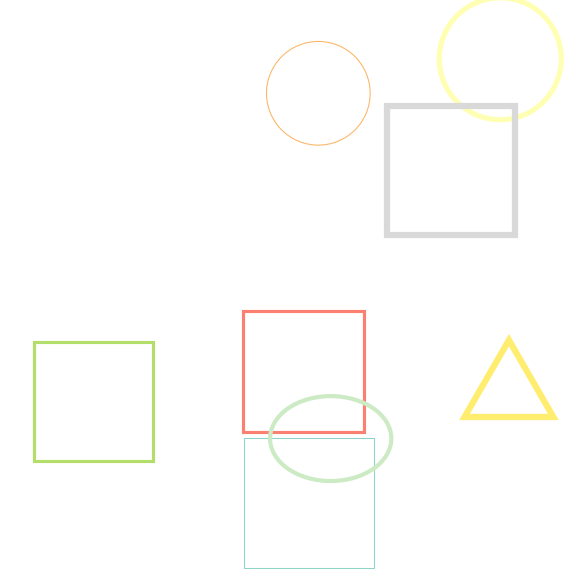[{"shape": "square", "thickness": 0.5, "radius": 0.56, "center": [0.535, 0.128]}, {"shape": "circle", "thickness": 2.5, "radius": 0.53, "center": [0.866, 0.897]}, {"shape": "square", "thickness": 1.5, "radius": 0.52, "center": [0.526, 0.355]}, {"shape": "circle", "thickness": 0.5, "radius": 0.45, "center": [0.551, 0.838]}, {"shape": "square", "thickness": 1.5, "radius": 0.51, "center": [0.162, 0.304]}, {"shape": "square", "thickness": 3, "radius": 0.56, "center": [0.781, 0.704]}, {"shape": "oval", "thickness": 2, "radius": 0.53, "center": [0.573, 0.24]}, {"shape": "triangle", "thickness": 3, "radius": 0.44, "center": [0.881, 0.321]}]